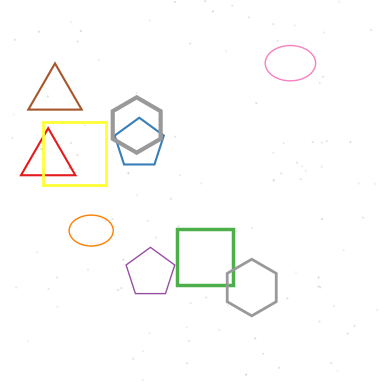[{"shape": "triangle", "thickness": 1.5, "radius": 0.41, "center": [0.125, 0.586]}, {"shape": "pentagon", "thickness": 1.5, "radius": 0.34, "center": [0.362, 0.627]}, {"shape": "square", "thickness": 2.5, "radius": 0.36, "center": [0.532, 0.332]}, {"shape": "pentagon", "thickness": 1, "radius": 0.33, "center": [0.391, 0.291]}, {"shape": "oval", "thickness": 1, "radius": 0.29, "center": [0.237, 0.401]}, {"shape": "square", "thickness": 2, "radius": 0.41, "center": [0.194, 0.602]}, {"shape": "triangle", "thickness": 1.5, "radius": 0.4, "center": [0.143, 0.755]}, {"shape": "oval", "thickness": 1, "radius": 0.33, "center": [0.754, 0.836]}, {"shape": "hexagon", "thickness": 3, "radius": 0.36, "center": [0.355, 0.675]}, {"shape": "hexagon", "thickness": 2, "radius": 0.37, "center": [0.654, 0.253]}]